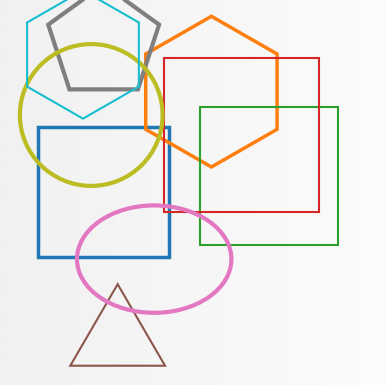[{"shape": "square", "thickness": 2.5, "radius": 0.84, "center": [0.267, 0.502]}, {"shape": "hexagon", "thickness": 2.5, "radius": 0.98, "center": [0.546, 0.762]}, {"shape": "square", "thickness": 1.5, "radius": 0.89, "center": [0.695, 0.543]}, {"shape": "square", "thickness": 1.5, "radius": 1.0, "center": [0.623, 0.649]}, {"shape": "triangle", "thickness": 1.5, "radius": 0.71, "center": [0.304, 0.121]}, {"shape": "oval", "thickness": 3, "radius": 1.0, "center": [0.398, 0.327]}, {"shape": "pentagon", "thickness": 3, "radius": 0.75, "center": [0.268, 0.89]}, {"shape": "circle", "thickness": 3, "radius": 0.92, "center": [0.235, 0.701]}, {"shape": "hexagon", "thickness": 1.5, "radius": 0.83, "center": [0.214, 0.858]}]